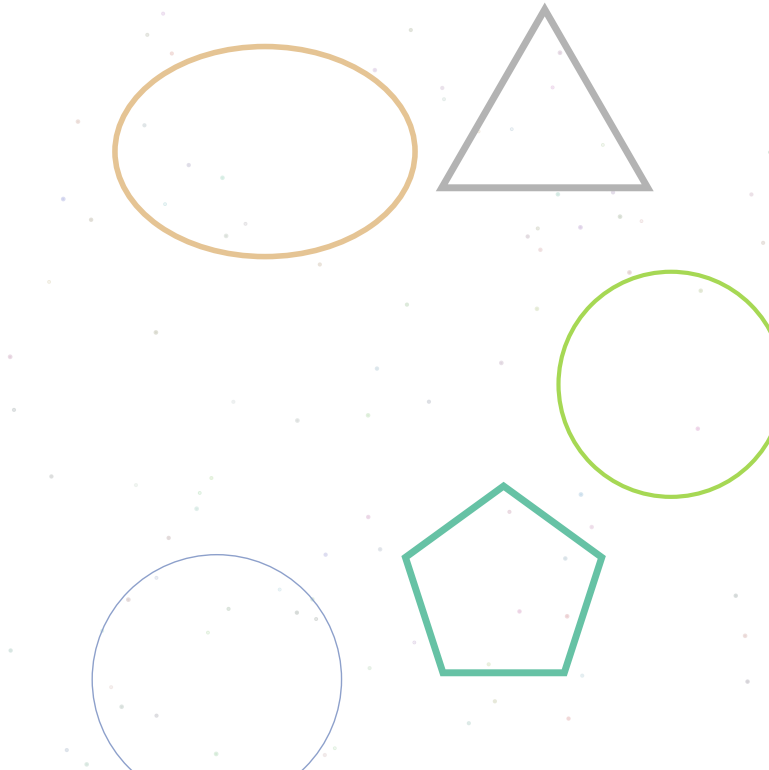[{"shape": "pentagon", "thickness": 2.5, "radius": 0.67, "center": [0.654, 0.235]}, {"shape": "circle", "thickness": 0.5, "radius": 0.81, "center": [0.282, 0.118]}, {"shape": "circle", "thickness": 1.5, "radius": 0.73, "center": [0.871, 0.501]}, {"shape": "oval", "thickness": 2, "radius": 0.97, "center": [0.344, 0.803]}, {"shape": "triangle", "thickness": 2.5, "radius": 0.77, "center": [0.707, 0.833]}]